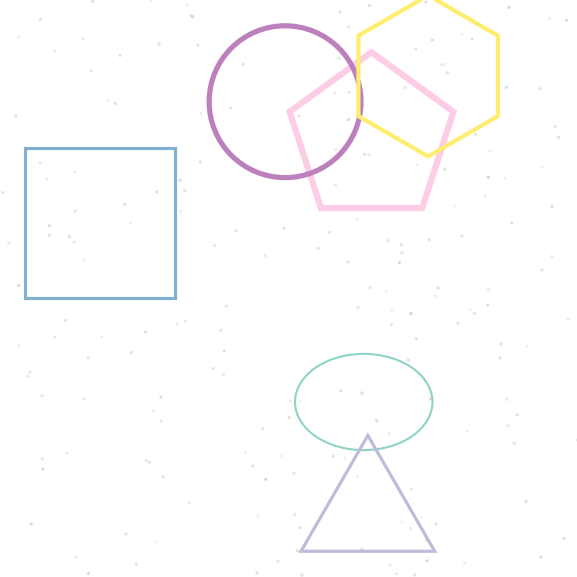[{"shape": "oval", "thickness": 1, "radius": 0.6, "center": [0.63, 0.303]}, {"shape": "triangle", "thickness": 1.5, "radius": 0.67, "center": [0.637, 0.111]}, {"shape": "square", "thickness": 1.5, "radius": 0.65, "center": [0.173, 0.612]}, {"shape": "pentagon", "thickness": 3, "radius": 0.75, "center": [0.643, 0.759]}, {"shape": "circle", "thickness": 2.5, "radius": 0.66, "center": [0.494, 0.823]}, {"shape": "hexagon", "thickness": 2, "radius": 0.7, "center": [0.741, 0.868]}]